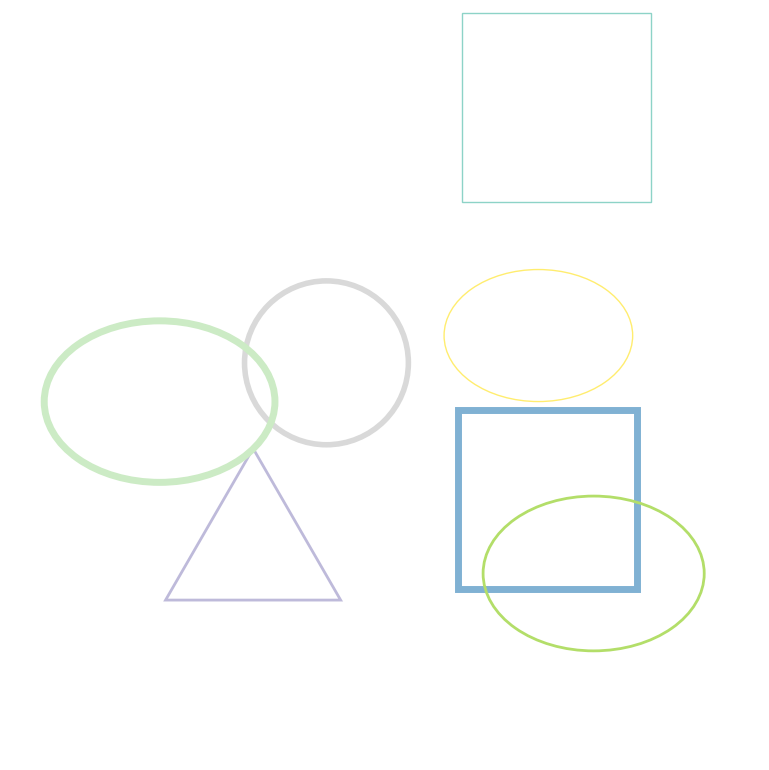[{"shape": "square", "thickness": 0.5, "radius": 0.61, "center": [0.723, 0.86]}, {"shape": "triangle", "thickness": 1, "radius": 0.66, "center": [0.329, 0.286]}, {"shape": "square", "thickness": 2.5, "radius": 0.58, "center": [0.711, 0.352]}, {"shape": "oval", "thickness": 1, "radius": 0.72, "center": [0.771, 0.255]}, {"shape": "circle", "thickness": 2, "radius": 0.53, "center": [0.424, 0.529]}, {"shape": "oval", "thickness": 2.5, "radius": 0.75, "center": [0.207, 0.478]}, {"shape": "oval", "thickness": 0.5, "radius": 0.61, "center": [0.699, 0.564]}]